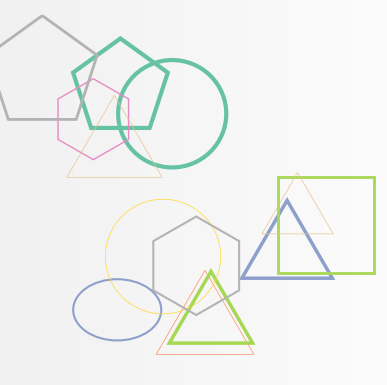[{"shape": "pentagon", "thickness": 3, "radius": 0.64, "center": [0.311, 0.772]}, {"shape": "circle", "thickness": 3, "radius": 0.7, "center": [0.444, 0.705]}, {"shape": "triangle", "thickness": 0.5, "radius": 0.73, "center": [0.529, 0.152]}, {"shape": "oval", "thickness": 1.5, "radius": 0.57, "center": [0.303, 0.195]}, {"shape": "triangle", "thickness": 2.5, "radius": 0.67, "center": [0.741, 0.345]}, {"shape": "hexagon", "thickness": 1, "radius": 0.53, "center": [0.241, 0.69]}, {"shape": "triangle", "thickness": 2.5, "radius": 0.62, "center": [0.544, 0.171]}, {"shape": "square", "thickness": 2, "radius": 0.62, "center": [0.841, 0.416]}, {"shape": "circle", "thickness": 0.5, "radius": 0.74, "center": [0.421, 0.334]}, {"shape": "triangle", "thickness": 0.5, "radius": 0.71, "center": [0.295, 0.61]}, {"shape": "triangle", "thickness": 0.5, "radius": 0.53, "center": [0.768, 0.446]}, {"shape": "pentagon", "thickness": 2, "radius": 0.75, "center": [0.109, 0.81]}, {"shape": "hexagon", "thickness": 1.5, "radius": 0.64, "center": [0.506, 0.31]}]